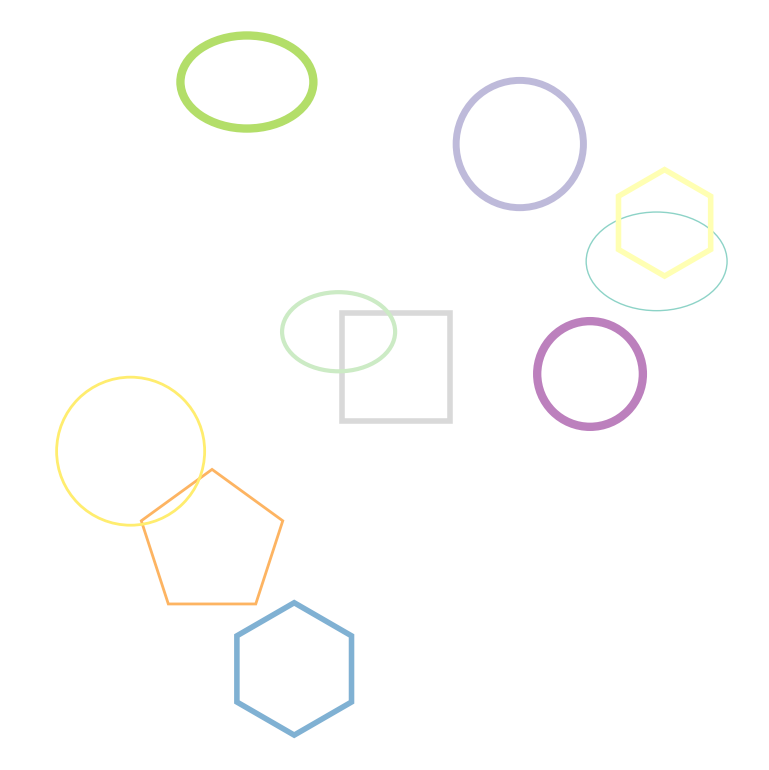[{"shape": "oval", "thickness": 0.5, "radius": 0.46, "center": [0.853, 0.661]}, {"shape": "hexagon", "thickness": 2, "radius": 0.35, "center": [0.863, 0.711]}, {"shape": "circle", "thickness": 2.5, "radius": 0.41, "center": [0.675, 0.813]}, {"shape": "hexagon", "thickness": 2, "radius": 0.43, "center": [0.382, 0.131]}, {"shape": "pentagon", "thickness": 1, "radius": 0.48, "center": [0.275, 0.294]}, {"shape": "oval", "thickness": 3, "radius": 0.43, "center": [0.321, 0.893]}, {"shape": "square", "thickness": 2, "radius": 0.35, "center": [0.514, 0.524]}, {"shape": "circle", "thickness": 3, "radius": 0.34, "center": [0.766, 0.514]}, {"shape": "oval", "thickness": 1.5, "radius": 0.37, "center": [0.44, 0.569]}, {"shape": "circle", "thickness": 1, "radius": 0.48, "center": [0.17, 0.414]}]